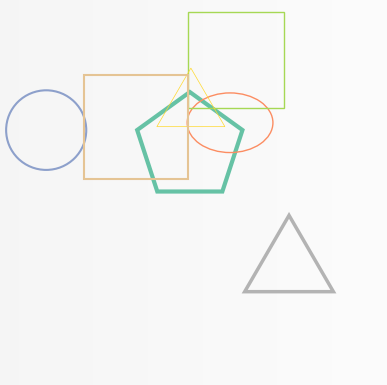[{"shape": "pentagon", "thickness": 3, "radius": 0.71, "center": [0.49, 0.618]}, {"shape": "oval", "thickness": 1, "radius": 0.55, "center": [0.594, 0.681]}, {"shape": "circle", "thickness": 1.5, "radius": 0.52, "center": [0.119, 0.662]}, {"shape": "square", "thickness": 1, "radius": 0.62, "center": [0.608, 0.844]}, {"shape": "triangle", "thickness": 0.5, "radius": 0.51, "center": [0.493, 0.722]}, {"shape": "square", "thickness": 1.5, "radius": 0.67, "center": [0.351, 0.671]}, {"shape": "triangle", "thickness": 2.5, "radius": 0.66, "center": [0.746, 0.308]}]